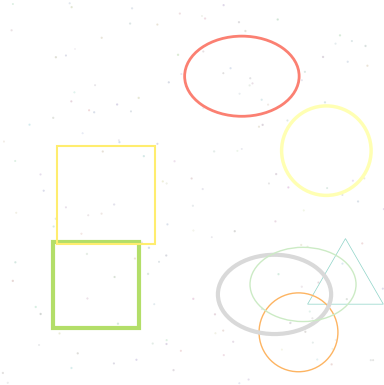[{"shape": "triangle", "thickness": 0.5, "radius": 0.57, "center": [0.897, 0.267]}, {"shape": "circle", "thickness": 2.5, "radius": 0.58, "center": [0.848, 0.609]}, {"shape": "oval", "thickness": 2, "radius": 0.74, "center": [0.628, 0.802]}, {"shape": "circle", "thickness": 1, "radius": 0.51, "center": [0.775, 0.137]}, {"shape": "square", "thickness": 3, "radius": 0.56, "center": [0.249, 0.26]}, {"shape": "oval", "thickness": 3, "radius": 0.74, "center": [0.713, 0.235]}, {"shape": "oval", "thickness": 1, "radius": 0.69, "center": [0.787, 0.261]}, {"shape": "square", "thickness": 1.5, "radius": 0.64, "center": [0.275, 0.493]}]